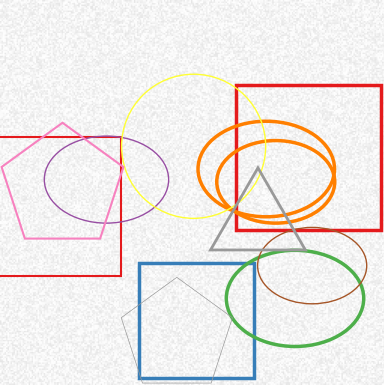[{"shape": "square", "thickness": 1.5, "radius": 0.9, "center": [0.135, 0.465]}, {"shape": "square", "thickness": 2.5, "radius": 0.94, "center": [0.801, 0.59]}, {"shape": "square", "thickness": 2.5, "radius": 0.75, "center": [0.511, 0.169]}, {"shape": "oval", "thickness": 2.5, "radius": 0.89, "center": [0.766, 0.225]}, {"shape": "oval", "thickness": 1, "radius": 0.81, "center": [0.277, 0.533]}, {"shape": "oval", "thickness": 2.5, "radius": 0.77, "center": [0.716, 0.528]}, {"shape": "oval", "thickness": 2.5, "radius": 0.89, "center": [0.692, 0.561]}, {"shape": "circle", "thickness": 1, "radius": 0.94, "center": [0.503, 0.62]}, {"shape": "oval", "thickness": 1, "radius": 0.71, "center": [0.811, 0.31]}, {"shape": "pentagon", "thickness": 1.5, "radius": 0.83, "center": [0.162, 0.515]}, {"shape": "triangle", "thickness": 2, "radius": 0.71, "center": [0.67, 0.422]}, {"shape": "pentagon", "thickness": 0.5, "radius": 0.76, "center": [0.459, 0.128]}]